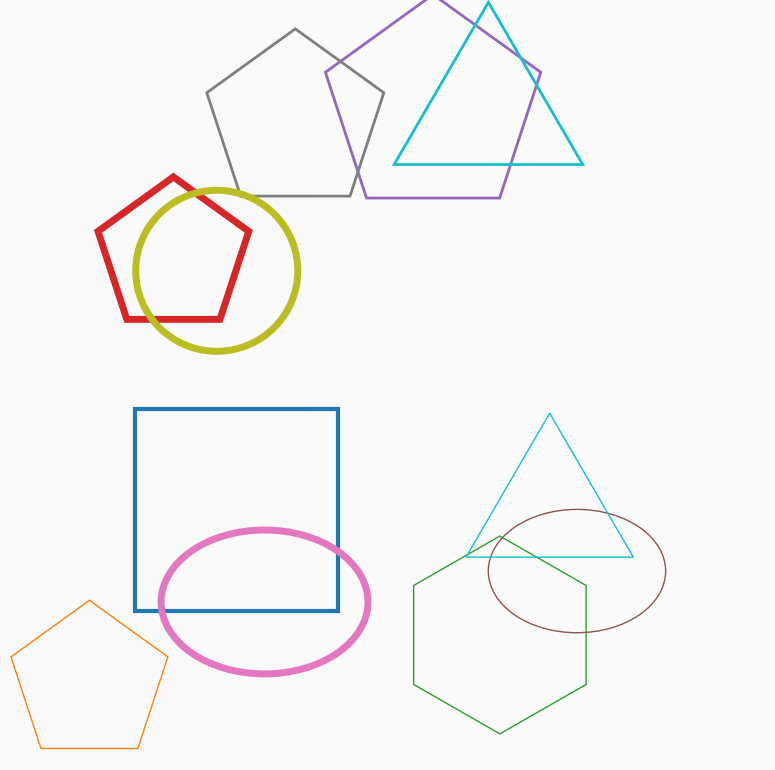[{"shape": "square", "thickness": 1.5, "radius": 0.65, "center": [0.306, 0.338]}, {"shape": "pentagon", "thickness": 0.5, "radius": 0.53, "center": [0.115, 0.114]}, {"shape": "hexagon", "thickness": 0.5, "radius": 0.64, "center": [0.645, 0.175]}, {"shape": "pentagon", "thickness": 2.5, "radius": 0.51, "center": [0.224, 0.668]}, {"shape": "pentagon", "thickness": 1, "radius": 0.73, "center": [0.559, 0.861]}, {"shape": "oval", "thickness": 0.5, "radius": 0.57, "center": [0.744, 0.258]}, {"shape": "oval", "thickness": 2.5, "radius": 0.67, "center": [0.341, 0.218]}, {"shape": "pentagon", "thickness": 1, "radius": 0.6, "center": [0.381, 0.842]}, {"shape": "circle", "thickness": 2.5, "radius": 0.52, "center": [0.28, 0.648]}, {"shape": "triangle", "thickness": 1, "radius": 0.7, "center": [0.63, 0.857]}, {"shape": "triangle", "thickness": 0.5, "radius": 0.62, "center": [0.709, 0.339]}]